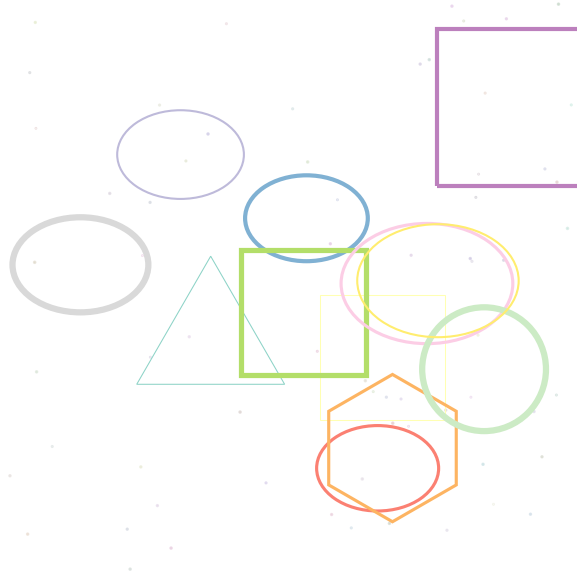[{"shape": "triangle", "thickness": 0.5, "radius": 0.74, "center": [0.365, 0.408]}, {"shape": "square", "thickness": 0.5, "radius": 0.54, "center": [0.663, 0.38]}, {"shape": "oval", "thickness": 1, "radius": 0.55, "center": [0.313, 0.731]}, {"shape": "oval", "thickness": 1.5, "radius": 0.53, "center": [0.654, 0.188]}, {"shape": "oval", "thickness": 2, "radius": 0.53, "center": [0.531, 0.621]}, {"shape": "hexagon", "thickness": 1.5, "radius": 0.64, "center": [0.68, 0.223]}, {"shape": "square", "thickness": 2.5, "radius": 0.54, "center": [0.526, 0.458]}, {"shape": "oval", "thickness": 1.5, "radius": 0.74, "center": [0.739, 0.508]}, {"shape": "oval", "thickness": 3, "radius": 0.59, "center": [0.139, 0.541]}, {"shape": "square", "thickness": 2, "radius": 0.68, "center": [0.893, 0.813]}, {"shape": "circle", "thickness": 3, "radius": 0.54, "center": [0.838, 0.36]}, {"shape": "oval", "thickness": 1, "radius": 0.7, "center": [0.758, 0.513]}]